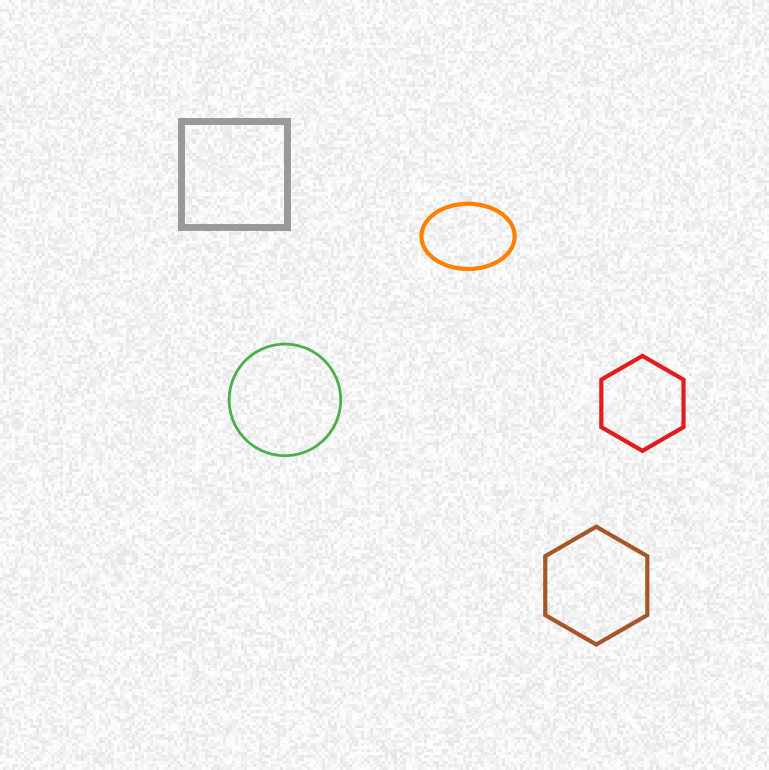[{"shape": "hexagon", "thickness": 1.5, "radius": 0.31, "center": [0.834, 0.476]}, {"shape": "circle", "thickness": 1, "radius": 0.36, "center": [0.37, 0.481]}, {"shape": "oval", "thickness": 1.5, "radius": 0.3, "center": [0.608, 0.693]}, {"shape": "hexagon", "thickness": 1.5, "radius": 0.38, "center": [0.774, 0.239]}, {"shape": "square", "thickness": 2.5, "radius": 0.34, "center": [0.304, 0.774]}]